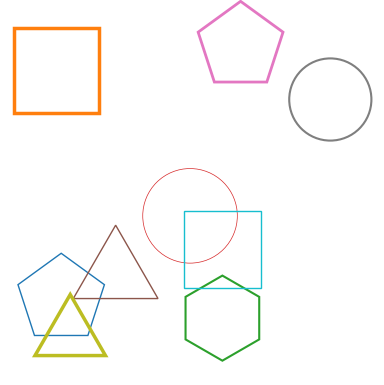[{"shape": "pentagon", "thickness": 1, "radius": 0.59, "center": [0.159, 0.224]}, {"shape": "square", "thickness": 2.5, "radius": 0.55, "center": [0.147, 0.817]}, {"shape": "hexagon", "thickness": 1.5, "radius": 0.55, "center": [0.578, 0.174]}, {"shape": "circle", "thickness": 0.5, "radius": 0.61, "center": [0.494, 0.439]}, {"shape": "triangle", "thickness": 1, "radius": 0.64, "center": [0.3, 0.288]}, {"shape": "pentagon", "thickness": 2, "radius": 0.58, "center": [0.625, 0.881]}, {"shape": "circle", "thickness": 1.5, "radius": 0.53, "center": [0.858, 0.742]}, {"shape": "triangle", "thickness": 2.5, "radius": 0.53, "center": [0.182, 0.129]}, {"shape": "square", "thickness": 1, "radius": 0.5, "center": [0.578, 0.352]}]